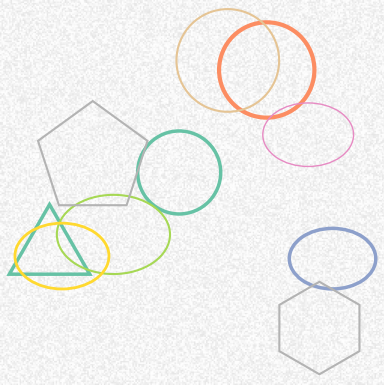[{"shape": "circle", "thickness": 2.5, "radius": 0.54, "center": [0.465, 0.552]}, {"shape": "triangle", "thickness": 2.5, "radius": 0.6, "center": [0.129, 0.348]}, {"shape": "circle", "thickness": 3, "radius": 0.62, "center": [0.693, 0.818]}, {"shape": "oval", "thickness": 2.5, "radius": 0.56, "center": [0.864, 0.328]}, {"shape": "oval", "thickness": 1, "radius": 0.59, "center": [0.8, 0.65]}, {"shape": "oval", "thickness": 1.5, "radius": 0.73, "center": [0.295, 0.391]}, {"shape": "oval", "thickness": 2, "radius": 0.61, "center": [0.161, 0.335]}, {"shape": "circle", "thickness": 1.5, "radius": 0.67, "center": [0.592, 0.843]}, {"shape": "hexagon", "thickness": 1.5, "radius": 0.6, "center": [0.83, 0.148]}, {"shape": "pentagon", "thickness": 1.5, "radius": 0.75, "center": [0.241, 0.588]}]